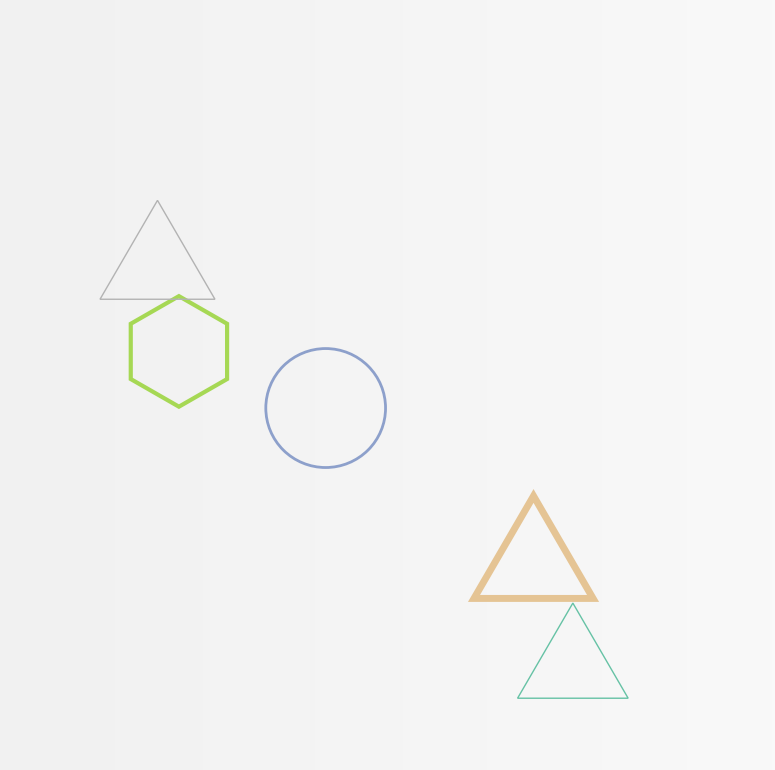[{"shape": "triangle", "thickness": 0.5, "radius": 0.41, "center": [0.739, 0.134]}, {"shape": "circle", "thickness": 1, "radius": 0.39, "center": [0.42, 0.47]}, {"shape": "hexagon", "thickness": 1.5, "radius": 0.36, "center": [0.231, 0.544]}, {"shape": "triangle", "thickness": 2.5, "radius": 0.44, "center": [0.688, 0.267]}, {"shape": "triangle", "thickness": 0.5, "radius": 0.43, "center": [0.203, 0.654]}]